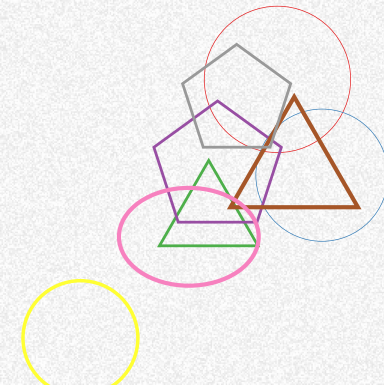[{"shape": "circle", "thickness": 0.5, "radius": 0.95, "center": [0.721, 0.794]}, {"shape": "circle", "thickness": 0.5, "radius": 0.86, "center": [0.836, 0.545]}, {"shape": "triangle", "thickness": 2, "radius": 0.74, "center": [0.542, 0.435]}, {"shape": "pentagon", "thickness": 2, "radius": 0.87, "center": [0.565, 0.564]}, {"shape": "circle", "thickness": 2.5, "radius": 0.75, "center": [0.209, 0.122]}, {"shape": "triangle", "thickness": 3, "radius": 0.96, "center": [0.764, 0.557]}, {"shape": "oval", "thickness": 3, "radius": 0.91, "center": [0.49, 0.385]}, {"shape": "pentagon", "thickness": 2, "radius": 0.74, "center": [0.615, 0.737]}]